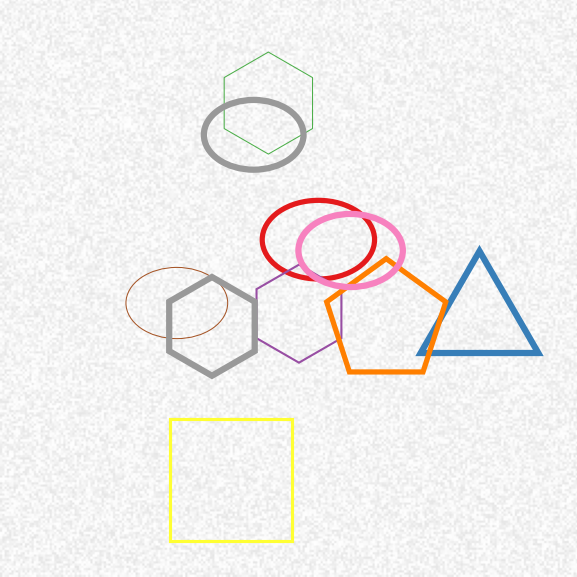[{"shape": "oval", "thickness": 2.5, "radius": 0.49, "center": [0.551, 0.584]}, {"shape": "triangle", "thickness": 3, "radius": 0.59, "center": [0.83, 0.447]}, {"shape": "hexagon", "thickness": 0.5, "radius": 0.44, "center": [0.465, 0.821]}, {"shape": "hexagon", "thickness": 1, "radius": 0.42, "center": [0.518, 0.456]}, {"shape": "pentagon", "thickness": 2.5, "radius": 0.54, "center": [0.669, 0.443]}, {"shape": "square", "thickness": 1.5, "radius": 0.53, "center": [0.4, 0.168]}, {"shape": "oval", "thickness": 0.5, "radius": 0.44, "center": [0.306, 0.474]}, {"shape": "oval", "thickness": 3, "radius": 0.45, "center": [0.607, 0.565]}, {"shape": "hexagon", "thickness": 3, "radius": 0.43, "center": [0.367, 0.434]}, {"shape": "oval", "thickness": 3, "radius": 0.43, "center": [0.439, 0.766]}]